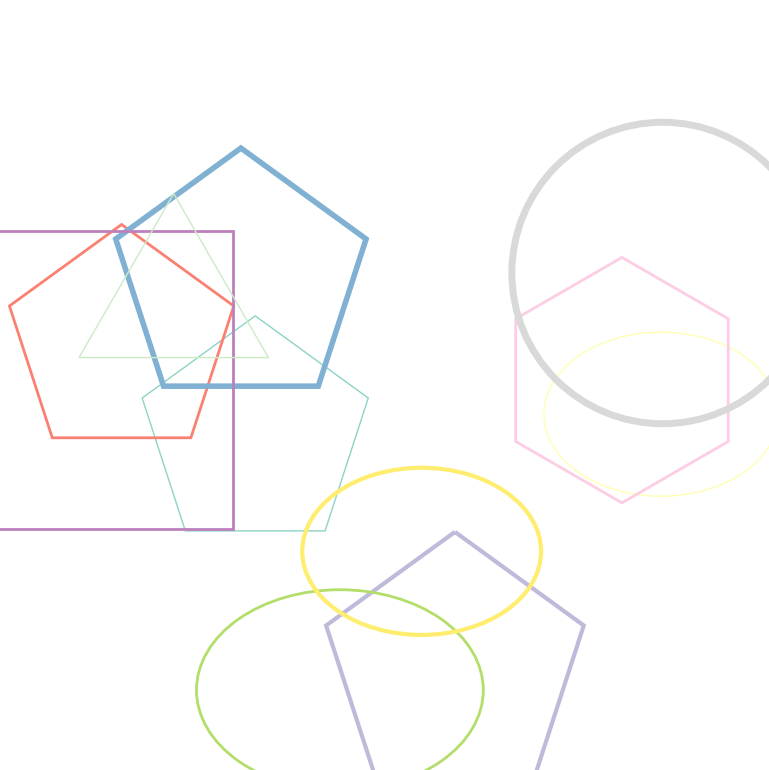[{"shape": "pentagon", "thickness": 0.5, "radius": 0.77, "center": [0.331, 0.435]}, {"shape": "oval", "thickness": 0.5, "radius": 0.76, "center": [0.859, 0.462]}, {"shape": "pentagon", "thickness": 1.5, "radius": 0.88, "center": [0.591, 0.133]}, {"shape": "pentagon", "thickness": 1, "radius": 0.77, "center": [0.158, 0.555]}, {"shape": "pentagon", "thickness": 2, "radius": 0.85, "center": [0.313, 0.637]}, {"shape": "oval", "thickness": 1, "radius": 0.93, "center": [0.441, 0.104]}, {"shape": "hexagon", "thickness": 1, "radius": 0.8, "center": [0.808, 0.506]}, {"shape": "circle", "thickness": 2.5, "radius": 0.98, "center": [0.861, 0.645]}, {"shape": "square", "thickness": 1, "radius": 0.97, "center": [0.109, 0.506]}, {"shape": "triangle", "thickness": 0.5, "radius": 0.71, "center": [0.226, 0.607]}, {"shape": "oval", "thickness": 1.5, "radius": 0.78, "center": [0.548, 0.284]}]